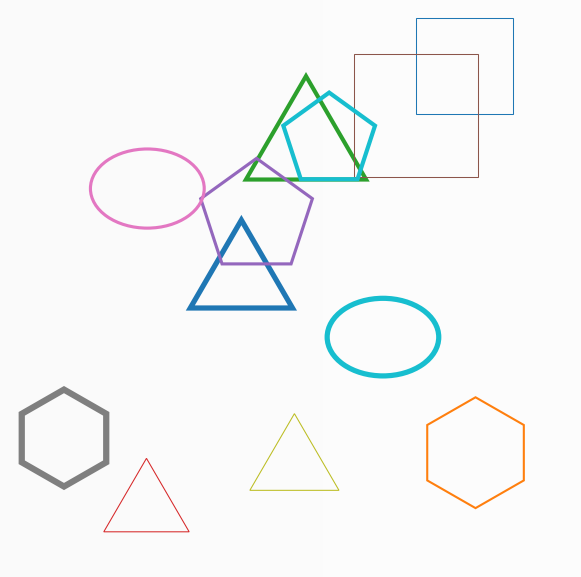[{"shape": "triangle", "thickness": 2.5, "radius": 0.51, "center": [0.415, 0.517]}, {"shape": "square", "thickness": 0.5, "radius": 0.42, "center": [0.799, 0.885]}, {"shape": "hexagon", "thickness": 1, "radius": 0.48, "center": [0.818, 0.215]}, {"shape": "triangle", "thickness": 2, "radius": 0.6, "center": [0.526, 0.748]}, {"shape": "triangle", "thickness": 0.5, "radius": 0.42, "center": [0.252, 0.121]}, {"shape": "pentagon", "thickness": 1.5, "radius": 0.51, "center": [0.441, 0.624]}, {"shape": "square", "thickness": 0.5, "radius": 0.53, "center": [0.715, 0.799]}, {"shape": "oval", "thickness": 1.5, "radius": 0.49, "center": [0.253, 0.673]}, {"shape": "hexagon", "thickness": 3, "radius": 0.42, "center": [0.11, 0.241]}, {"shape": "triangle", "thickness": 0.5, "radius": 0.44, "center": [0.507, 0.194]}, {"shape": "pentagon", "thickness": 2, "radius": 0.41, "center": [0.566, 0.756]}, {"shape": "oval", "thickness": 2.5, "radius": 0.48, "center": [0.659, 0.415]}]